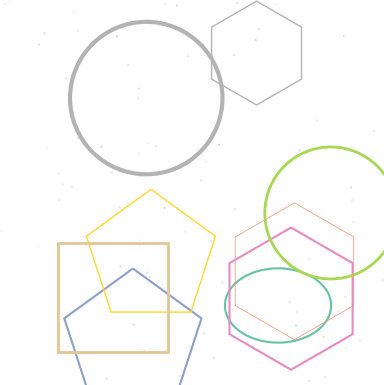[{"shape": "oval", "thickness": 1.5, "radius": 0.69, "center": [0.722, 0.207]}, {"shape": "hexagon", "thickness": 0.5, "radius": 0.89, "center": [0.765, 0.295]}, {"shape": "pentagon", "thickness": 1.5, "radius": 0.94, "center": [0.345, 0.115]}, {"shape": "hexagon", "thickness": 1.5, "radius": 0.92, "center": [0.756, 0.224]}, {"shape": "circle", "thickness": 2, "radius": 0.86, "center": [0.859, 0.447]}, {"shape": "pentagon", "thickness": 1, "radius": 0.88, "center": [0.392, 0.332]}, {"shape": "square", "thickness": 2, "radius": 0.71, "center": [0.294, 0.228]}, {"shape": "circle", "thickness": 3, "radius": 0.99, "center": [0.38, 0.745]}, {"shape": "hexagon", "thickness": 1, "radius": 0.67, "center": [0.666, 0.862]}]